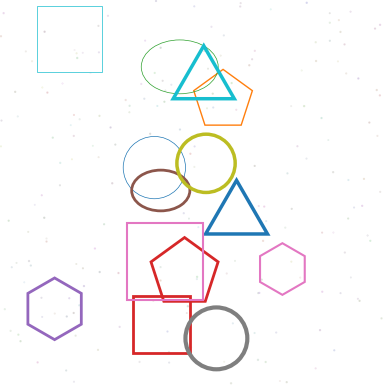[{"shape": "circle", "thickness": 0.5, "radius": 0.4, "center": [0.401, 0.565]}, {"shape": "triangle", "thickness": 2.5, "radius": 0.46, "center": [0.614, 0.439]}, {"shape": "pentagon", "thickness": 1, "radius": 0.4, "center": [0.579, 0.74]}, {"shape": "oval", "thickness": 0.5, "radius": 0.5, "center": [0.467, 0.826]}, {"shape": "square", "thickness": 2, "radius": 0.37, "center": [0.42, 0.157]}, {"shape": "pentagon", "thickness": 2, "radius": 0.46, "center": [0.479, 0.291]}, {"shape": "hexagon", "thickness": 2, "radius": 0.4, "center": [0.142, 0.198]}, {"shape": "oval", "thickness": 2, "radius": 0.38, "center": [0.418, 0.505]}, {"shape": "hexagon", "thickness": 1.5, "radius": 0.34, "center": [0.733, 0.301]}, {"shape": "square", "thickness": 1.5, "radius": 0.5, "center": [0.428, 0.321]}, {"shape": "circle", "thickness": 3, "radius": 0.4, "center": [0.562, 0.121]}, {"shape": "circle", "thickness": 2.5, "radius": 0.38, "center": [0.535, 0.576]}, {"shape": "triangle", "thickness": 2.5, "radius": 0.46, "center": [0.529, 0.789]}, {"shape": "square", "thickness": 0.5, "radius": 0.43, "center": [0.18, 0.899]}]